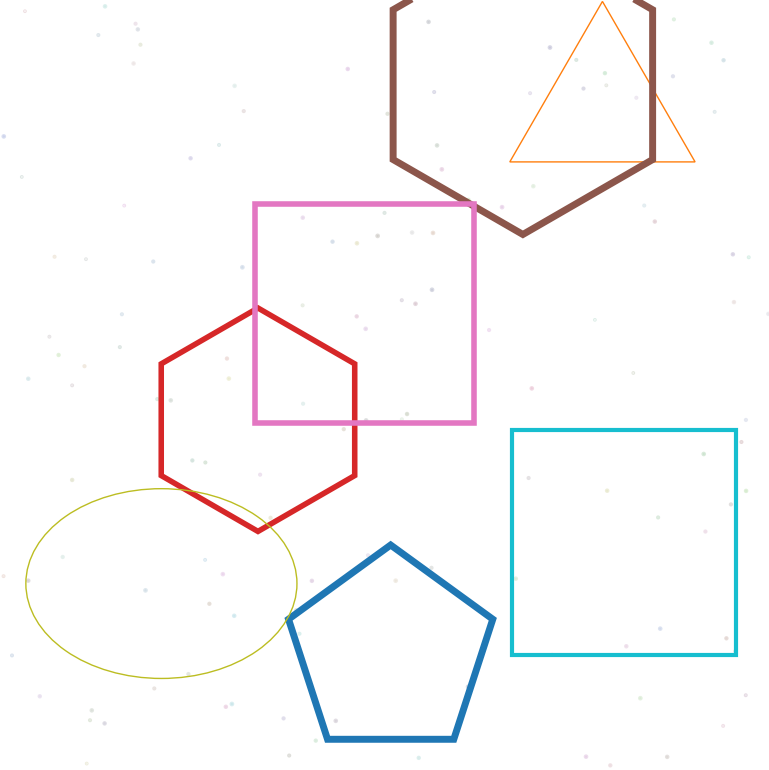[{"shape": "pentagon", "thickness": 2.5, "radius": 0.7, "center": [0.507, 0.153]}, {"shape": "triangle", "thickness": 0.5, "radius": 0.69, "center": [0.782, 0.859]}, {"shape": "hexagon", "thickness": 2, "radius": 0.73, "center": [0.335, 0.455]}, {"shape": "hexagon", "thickness": 2.5, "radius": 0.97, "center": [0.679, 0.89]}, {"shape": "square", "thickness": 2, "radius": 0.71, "center": [0.473, 0.593]}, {"shape": "oval", "thickness": 0.5, "radius": 0.88, "center": [0.21, 0.242]}, {"shape": "square", "thickness": 1.5, "radius": 0.73, "center": [0.811, 0.296]}]